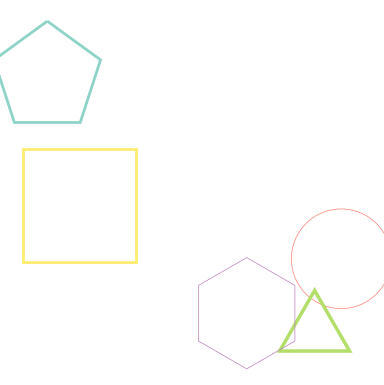[{"shape": "pentagon", "thickness": 2, "radius": 0.73, "center": [0.123, 0.8]}, {"shape": "circle", "thickness": 0.5, "radius": 0.65, "center": [0.886, 0.328]}, {"shape": "triangle", "thickness": 2.5, "radius": 0.52, "center": [0.817, 0.141]}, {"shape": "hexagon", "thickness": 0.5, "radius": 0.72, "center": [0.641, 0.186]}, {"shape": "square", "thickness": 2, "radius": 0.73, "center": [0.207, 0.466]}]